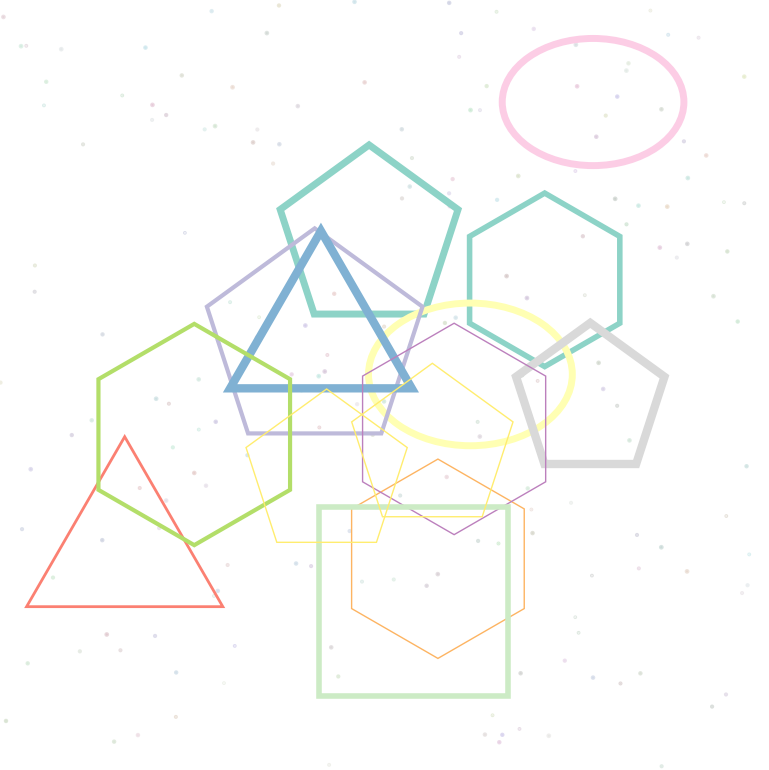[{"shape": "pentagon", "thickness": 2.5, "radius": 0.61, "center": [0.479, 0.69]}, {"shape": "hexagon", "thickness": 2, "radius": 0.56, "center": [0.707, 0.637]}, {"shape": "oval", "thickness": 2.5, "radius": 0.66, "center": [0.611, 0.514]}, {"shape": "pentagon", "thickness": 1.5, "radius": 0.74, "center": [0.409, 0.556]}, {"shape": "triangle", "thickness": 1, "radius": 0.74, "center": [0.162, 0.286]}, {"shape": "triangle", "thickness": 3, "radius": 0.68, "center": [0.417, 0.564]}, {"shape": "hexagon", "thickness": 0.5, "radius": 0.65, "center": [0.569, 0.274]}, {"shape": "hexagon", "thickness": 1.5, "radius": 0.72, "center": [0.252, 0.436]}, {"shape": "oval", "thickness": 2.5, "radius": 0.59, "center": [0.77, 0.867]}, {"shape": "pentagon", "thickness": 3, "radius": 0.51, "center": [0.767, 0.479]}, {"shape": "hexagon", "thickness": 0.5, "radius": 0.69, "center": [0.59, 0.443]}, {"shape": "square", "thickness": 2, "radius": 0.61, "center": [0.537, 0.218]}, {"shape": "pentagon", "thickness": 0.5, "radius": 0.55, "center": [0.561, 0.418]}, {"shape": "pentagon", "thickness": 0.5, "radius": 0.55, "center": [0.424, 0.385]}]